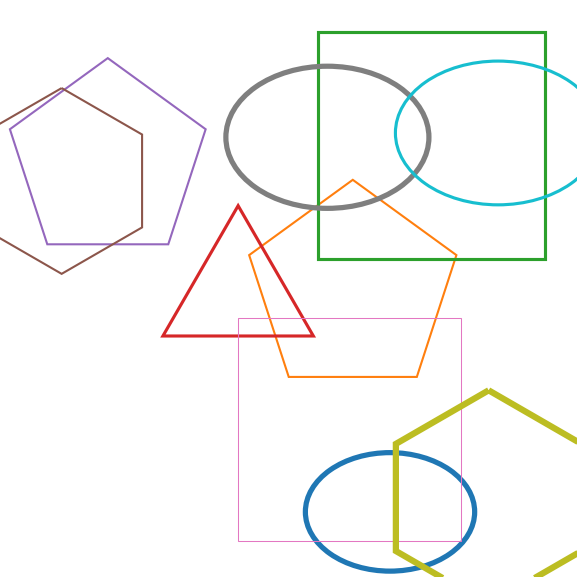[{"shape": "oval", "thickness": 2.5, "radius": 0.73, "center": [0.675, 0.113]}, {"shape": "pentagon", "thickness": 1, "radius": 0.94, "center": [0.611, 0.499]}, {"shape": "square", "thickness": 1.5, "radius": 0.98, "center": [0.748, 0.747]}, {"shape": "triangle", "thickness": 1.5, "radius": 0.75, "center": [0.412, 0.493]}, {"shape": "pentagon", "thickness": 1, "radius": 0.89, "center": [0.187, 0.72]}, {"shape": "hexagon", "thickness": 1, "radius": 0.8, "center": [0.107, 0.686]}, {"shape": "square", "thickness": 0.5, "radius": 0.97, "center": [0.605, 0.255]}, {"shape": "oval", "thickness": 2.5, "radius": 0.88, "center": [0.567, 0.761]}, {"shape": "hexagon", "thickness": 3, "radius": 0.93, "center": [0.846, 0.138]}, {"shape": "oval", "thickness": 1.5, "radius": 0.89, "center": [0.862, 0.769]}]